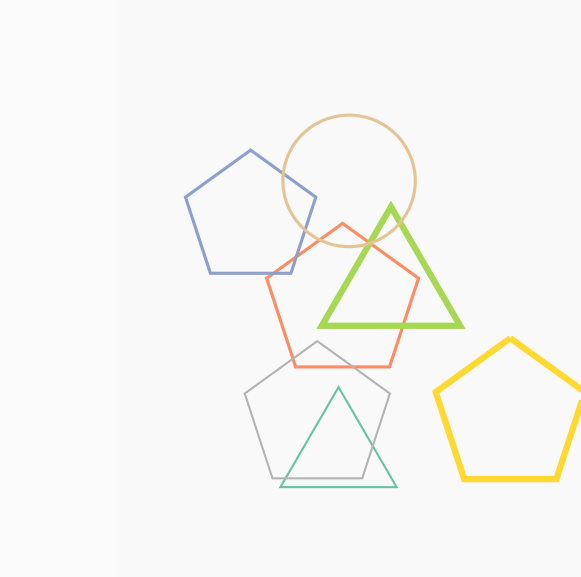[{"shape": "triangle", "thickness": 1, "radius": 0.58, "center": [0.582, 0.213]}, {"shape": "pentagon", "thickness": 1.5, "radius": 0.69, "center": [0.589, 0.475]}, {"shape": "pentagon", "thickness": 1.5, "radius": 0.59, "center": [0.431, 0.621]}, {"shape": "triangle", "thickness": 3, "radius": 0.69, "center": [0.673, 0.504]}, {"shape": "pentagon", "thickness": 3, "radius": 0.67, "center": [0.878, 0.279]}, {"shape": "circle", "thickness": 1.5, "radius": 0.57, "center": [0.601, 0.686]}, {"shape": "pentagon", "thickness": 1, "radius": 0.66, "center": [0.546, 0.277]}]